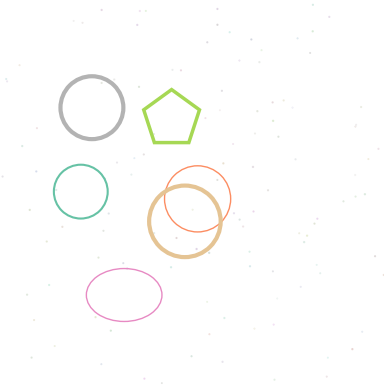[{"shape": "circle", "thickness": 1.5, "radius": 0.35, "center": [0.21, 0.502]}, {"shape": "circle", "thickness": 1, "radius": 0.43, "center": [0.513, 0.483]}, {"shape": "oval", "thickness": 1, "radius": 0.49, "center": [0.322, 0.234]}, {"shape": "pentagon", "thickness": 2.5, "radius": 0.38, "center": [0.446, 0.691]}, {"shape": "circle", "thickness": 3, "radius": 0.46, "center": [0.48, 0.425]}, {"shape": "circle", "thickness": 3, "radius": 0.41, "center": [0.239, 0.72]}]